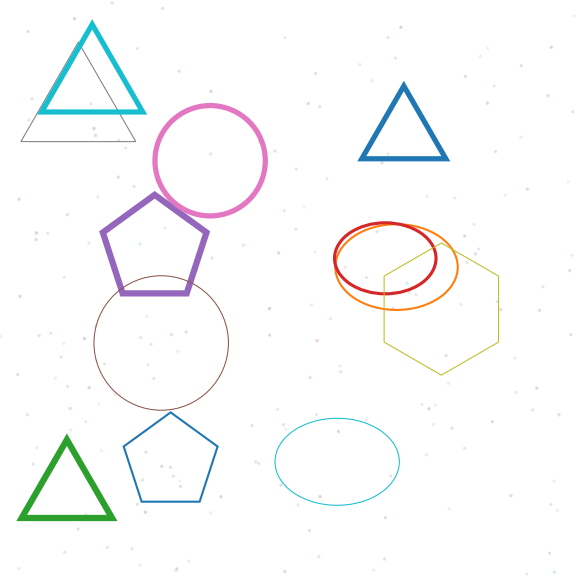[{"shape": "triangle", "thickness": 2.5, "radius": 0.42, "center": [0.699, 0.766]}, {"shape": "pentagon", "thickness": 1, "radius": 0.43, "center": [0.295, 0.2]}, {"shape": "oval", "thickness": 1, "radius": 0.53, "center": [0.687, 0.537]}, {"shape": "triangle", "thickness": 3, "radius": 0.45, "center": [0.116, 0.147]}, {"shape": "oval", "thickness": 1.5, "radius": 0.44, "center": [0.667, 0.552]}, {"shape": "pentagon", "thickness": 3, "radius": 0.47, "center": [0.268, 0.567]}, {"shape": "circle", "thickness": 0.5, "radius": 0.58, "center": [0.279, 0.405]}, {"shape": "circle", "thickness": 2.5, "radius": 0.48, "center": [0.364, 0.721]}, {"shape": "triangle", "thickness": 0.5, "radius": 0.57, "center": [0.136, 0.811]}, {"shape": "hexagon", "thickness": 0.5, "radius": 0.57, "center": [0.764, 0.464]}, {"shape": "triangle", "thickness": 2.5, "radius": 0.51, "center": [0.16, 0.856]}, {"shape": "oval", "thickness": 0.5, "radius": 0.54, "center": [0.584, 0.2]}]